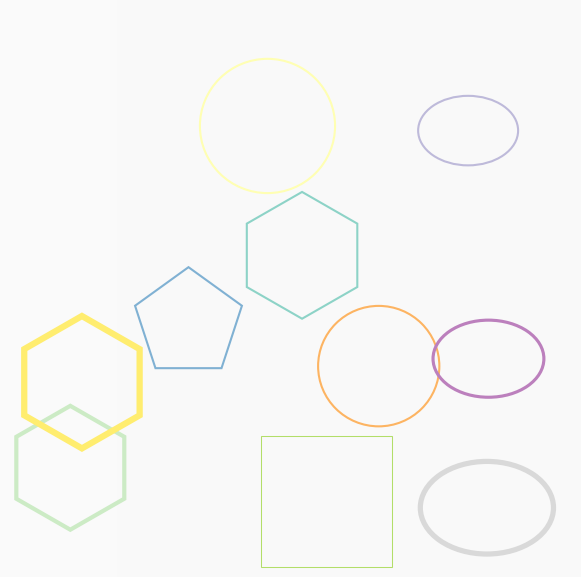[{"shape": "hexagon", "thickness": 1, "radius": 0.55, "center": [0.52, 0.557]}, {"shape": "circle", "thickness": 1, "radius": 0.58, "center": [0.46, 0.781]}, {"shape": "oval", "thickness": 1, "radius": 0.43, "center": [0.805, 0.773]}, {"shape": "pentagon", "thickness": 1, "radius": 0.48, "center": [0.324, 0.44]}, {"shape": "circle", "thickness": 1, "radius": 0.52, "center": [0.652, 0.365]}, {"shape": "square", "thickness": 0.5, "radius": 0.56, "center": [0.562, 0.131]}, {"shape": "oval", "thickness": 2.5, "radius": 0.57, "center": [0.838, 0.12]}, {"shape": "oval", "thickness": 1.5, "radius": 0.48, "center": [0.84, 0.378]}, {"shape": "hexagon", "thickness": 2, "radius": 0.54, "center": [0.121, 0.189]}, {"shape": "hexagon", "thickness": 3, "radius": 0.57, "center": [0.141, 0.337]}]